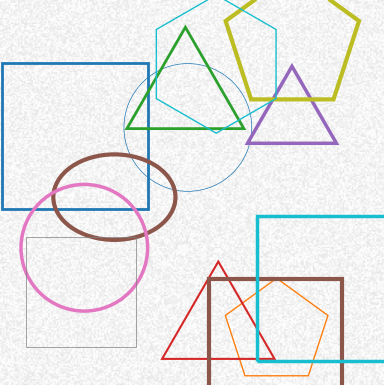[{"shape": "circle", "thickness": 0.5, "radius": 0.83, "center": [0.488, 0.669]}, {"shape": "square", "thickness": 2, "radius": 0.95, "center": [0.194, 0.647]}, {"shape": "pentagon", "thickness": 1, "radius": 0.7, "center": [0.719, 0.137]}, {"shape": "triangle", "thickness": 2, "radius": 0.88, "center": [0.482, 0.754]}, {"shape": "triangle", "thickness": 1.5, "radius": 0.84, "center": [0.567, 0.152]}, {"shape": "triangle", "thickness": 2.5, "radius": 0.67, "center": [0.758, 0.694]}, {"shape": "oval", "thickness": 3, "radius": 0.79, "center": [0.297, 0.488]}, {"shape": "square", "thickness": 3, "radius": 0.86, "center": [0.717, 0.103]}, {"shape": "circle", "thickness": 2.5, "radius": 0.82, "center": [0.219, 0.356]}, {"shape": "square", "thickness": 0.5, "radius": 0.72, "center": [0.21, 0.241]}, {"shape": "pentagon", "thickness": 3, "radius": 0.91, "center": [0.759, 0.889]}, {"shape": "square", "thickness": 2.5, "radius": 0.94, "center": [0.856, 0.252]}, {"shape": "hexagon", "thickness": 1, "radius": 0.9, "center": [0.562, 0.834]}]